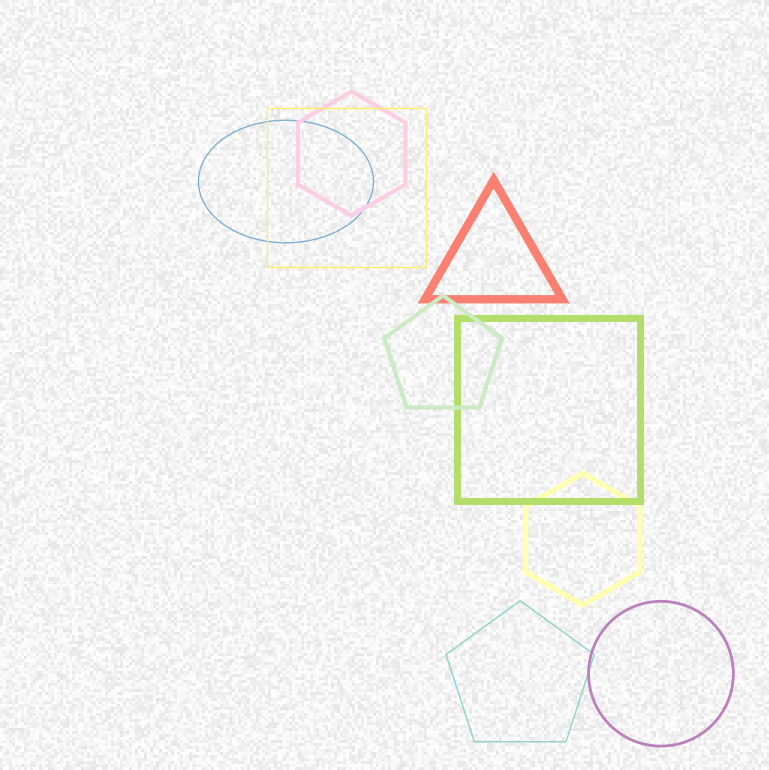[{"shape": "pentagon", "thickness": 0.5, "radius": 0.51, "center": [0.676, 0.119]}, {"shape": "hexagon", "thickness": 2, "radius": 0.43, "center": [0.757, 0.3]}, {"shape": "triangle", "thickness": 3, "radius": 0.52, "center": [0.641, 0.663]}, {"shape": "oval", "thickness": 0.5, "radius": 0.57, "center": [0.371, 0.764]}, {"shape": "square", "thickness": 2.5, "radius": 0.59, "center": [0.713, 0.469]}, {"shape": "hexagon", "thickness": 1.5, "radius": 0.4, "center": [0.457, 0.801]}, {"shape": "circle", "thickness": 1, "radius": 0.47, "center": [0.858, 0.125]}, {"shape": "pentagon", "thickness": 1.5, "radius": 0.4, "center": [0.575, 0.536]}, {"shape": "square", "thickness": 0.5, "radius": 0.52, "center": [0.451, 0.756]}]